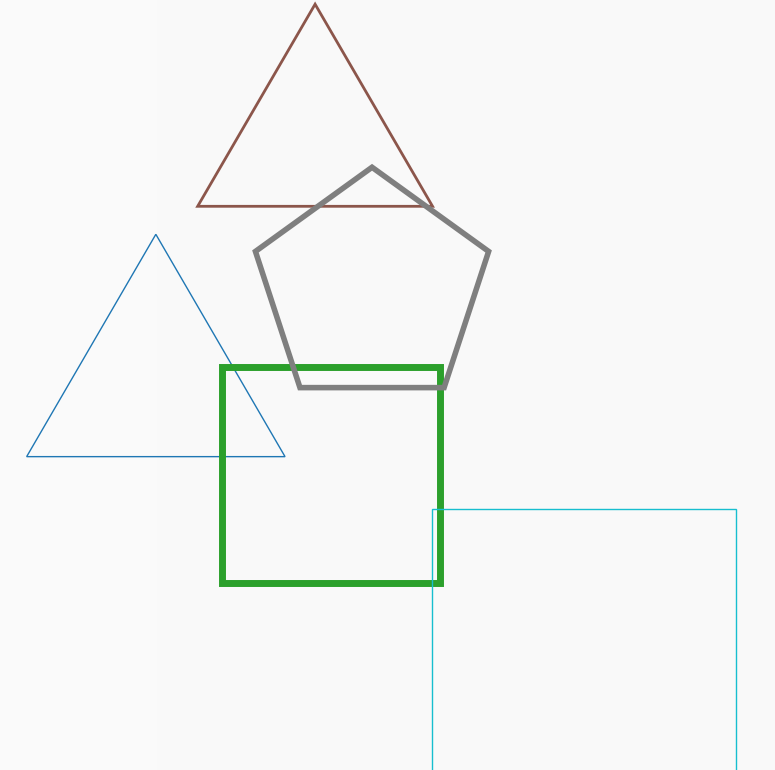[{"shape": "triangle", "thickness": 0.5, "radius": 0.96, "center": [0.201, 0.503]}, {"shape": "square", "thickness": 2.5, "radius": 0.7, "center": [0.427, 0.383]}, {"shape": "triangle", "thickness": 1, "radius": 0.87, "center": [0.407, 0.82]}, {"shape": "pentagon", "thickness": 2, "radius": 0.79, "center": [0.48, 0.625]}, {"shape": "square", "thickness": 0.5, "radius": 0.98, "center": [0.754, 0.142]}]